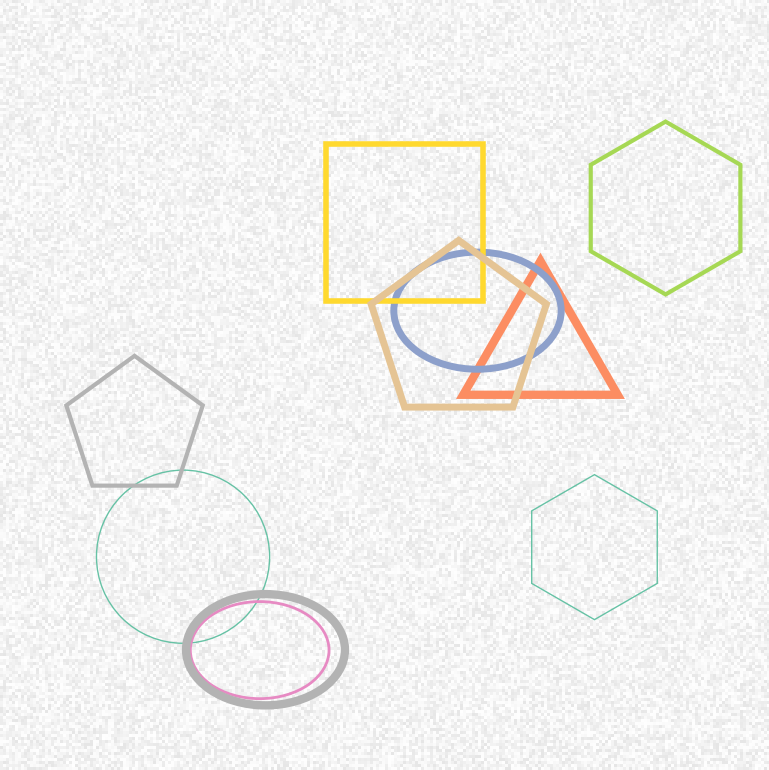[{"shape": "hexagon", "thickness": 0.5, "radius": 0.47, "center": [0.772, 0.289]}, {"shape": "circle", "thickness": 0.5, "radius": 0.56, "center": [0.238, 0.277]}, {"shape": "triangle", "thickness": 3, "radius": 0.58, "center": [0.702, 0.545]}, {"shape": "oval", "thickness": 2.5, "radius": 0.54, "center": [0.62, 0.597]}, {"shape": "oval", "thickness": 1, "radius": 0.45, "center": [0.337, 0.156]}, {"shape": "hexagon", "thickness": 1.5, "radius": 0.56, "center": [0.864, 0.73]}, {"shape": "square", "thickness": 2, "radius": 0.51, "center": [0.525, 0.711]}, {"shape": "pentagon", "thickness": 2.5, "radius": 0.6, "center": [0.596, 0.568]}, {"shape": "oval", "thickness": 3, "radius": 0.52, "center": [0.345, 0.156]}, {"shape": "pentagon", "thickness": 1.5, "radius": 0.47, "center": [0.175, 0.445]}]